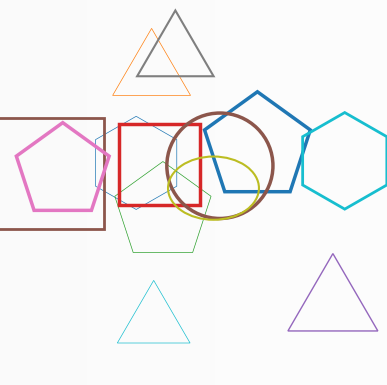[{"shape": "hexagon", "thickness": 0.5, "radius": 0.6, "center": [0.351, 0.577]}, {"shape": "pentagon", "thickness": 2.5, "radius": 0.72, "center": [0.664, 0.618]}, {"shape": "triangle", "thickness": 0.5, "radius": 0.58, "center": [0.391, 0.81]}, {"shape": "pentagon", "thickness": 0.5, "radius": 0.65, "center": [0.42, 0.45]}, {"shape": "square", "thickness": 2.5, "radius": 0.53, "center": [0.412, 0.573]}, {"shape": "triangle", "thickness": 1, "radius": 0.67, "center": [0.859, 0.207]}, {"shape": "circle", "thickness": 2.5, "radius": 0.68, "center": [0.567, 0.569]}, {"shape": "square", "thickness": 2, "radius": 0.72, "center": [0.123, 0.549]}, {"shape": "pentagon", "thickness": 2.5, "radius": 0.63, "center": [0.162, 0.555]}, {"shape": "triangle", "thickness": 1.5, "radius": 0.57, "center": [0.453, 0.859]}, {"shape": "oval", "thickness": 1.5, "radius": 0.59, "center": [0.551, 0.511]}, {"shape": "hexagon", "thickness": 2, "radius": 0.63, "center": [0.89, 0.582]}, {"shape": "triangle", "thickness": 0.5, "radius": 0.54, "center": [0.397, 0.163]}]